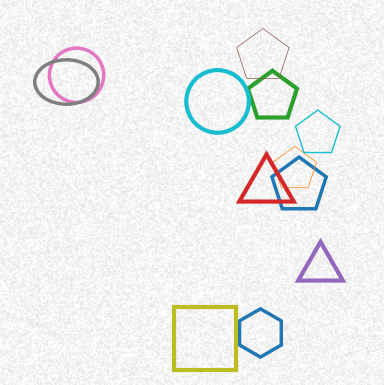[{"shape": "hexagon", "thickness": 2.5, "radius": 0.31, "center": [0.676, 0.135]}, {"shape": "pentagon", "thickness": 2.5, "radius": 0.37, "center": [0.777, 0.518]}, {"shape": "pentagon", "thickness": 0.5, "radius": 0.3, "center": [0.766, 0.56]}, {"shape": "pentagon", "thickness": 3, "radius": 0.34, "center": [0.708, 0.749]}, {"shape": "triangle", "thickness": 3, "radius": 0.41, "center": [0.692, 0.517]}, {"shape": "triangle", "thickness": 3, "radius": 0.34, "center": [0.833, 0.305]}, {"shape": "pentagon", "thickness": 0.5, "radius": 0.36, "center": [0.683, 0.854]}, {"shape": "circle", "thickness": 2.5, "radius": 0.35, "center": [0.199, 0.804]}, {"shape": "oval", "thickness": 2.5, "radius": 0.41, "center": [0.173, 0.787]}, {"shape": "square", "thickness": 3, "radius": 0.4, "center": [0.532, 0.121]}, {"shape": "circle", "thickness": 3, "radius": 0.41, "center": [0.565, 0.737]}, {"shape": "pentagon", "thickness": 1, "radius": 0.3, "center": [0.825, 0.653]}]